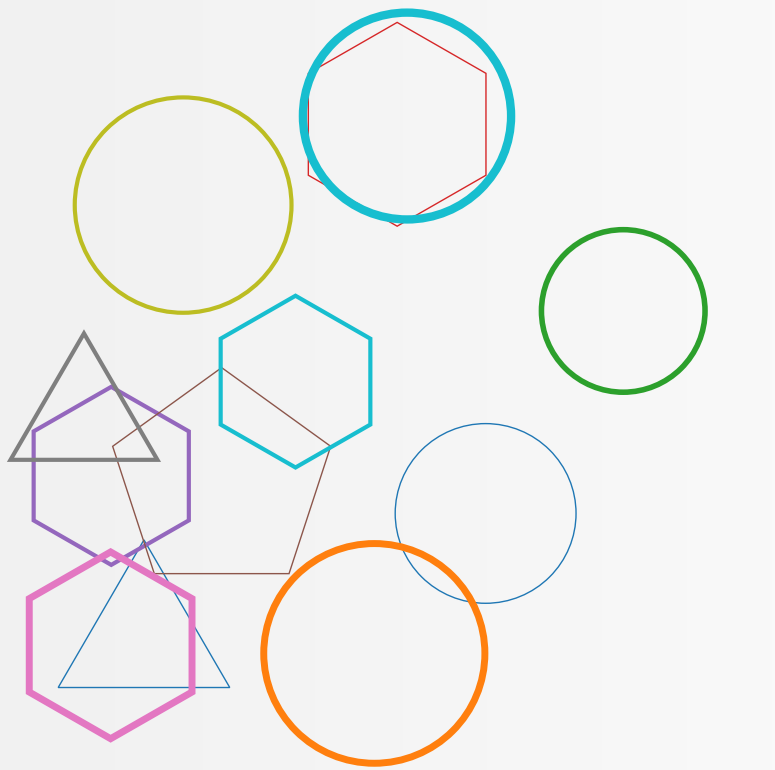[{"shape": "triangle", "thickness": 0.5, "radius": 0.64, "center": [0.186, 0.171]}, {"shape": "circle", "thickness": 0.5, "radius": 0.58, "center": [0.627, 0.333]}, {"shape": "circle", "thickness": 2.5, "radius": 0.71, "center": [0.483, 0.151]}, {"shape": "circle", "thickness": 2, "radius": 0.53, "center": [0.804, 0.596]}, {"shape": "hexagon", "thickness": 0.5, "radius": 0.66, "center": [0.512, 0.839]}, {"shape": "hexagon", "thickness": 1.5, "radius": 0.58, "center": [0.144, 0.382]}, {"shape": "pentagon", "thickness": 0.5, "radius": 0.74, "center": [0.286, 0.375]}, {"shape": "hexagon", "thickness": 2.5, "radius": 0.61, "center": [0.143, 0.162]}, {"shape": "triangle", "thickness": 1.5, "radius": 0.55, "center": [0.108, 0.458]}, {"shape": "circle", "thickness": 1.5, "radius": 0.7, "center": [0.236, 0.734]}, {"shape": "hexagon", "thickness": 1.5, "radius": 0.56, "center": [0.381, 0.504]}, {"shape": "circle", "thickness": 3, "radius": 0.67, "center": [0.525, 0.849]}]